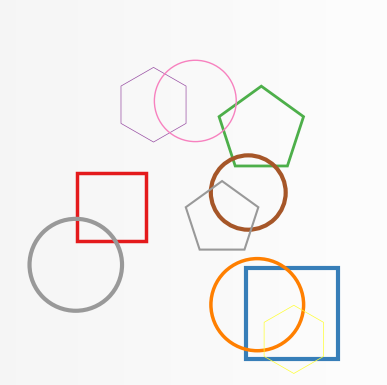[{"shape": "square", "thickness": 2.5, "radius": 0.45, "center": [0.289, 0.462]}, {"shape": "square", "thickness": 3, "radius": 0.59, "center": [0.754, 0.185]}, {"shape": "pentagon", "thickness": 2, "radius": 0.57, "center": [0.674, 0.662]}, {"shape": "hexagon", "thickness": 0.5, "radius": 0.48, "center": [0.396, 0.728]}, {"shape": "circle", "thickness": 2.5, "radius": 0.6, "center": [0.664, 0.209]}, {"shape": "hexagon", "thickness": 0.5, "radius": 0.44, "center": [0.758, 0.119]}, {"shape": "circle", "thickness": 3, "radius": 0.48, "center": [0.641, 0.5]}, {"shape": "circle", "thickness": 1, "radius": 0.53, "center": [0.504, 0.738]}, {"shape": "pentagon", "thickness": 1.5, "radius": 0.49, "center": [0.573, 0.431]}, {"shape": "circle", "thickness": 3, "radius": 0.6, "center": [0.196, 0.312]}]